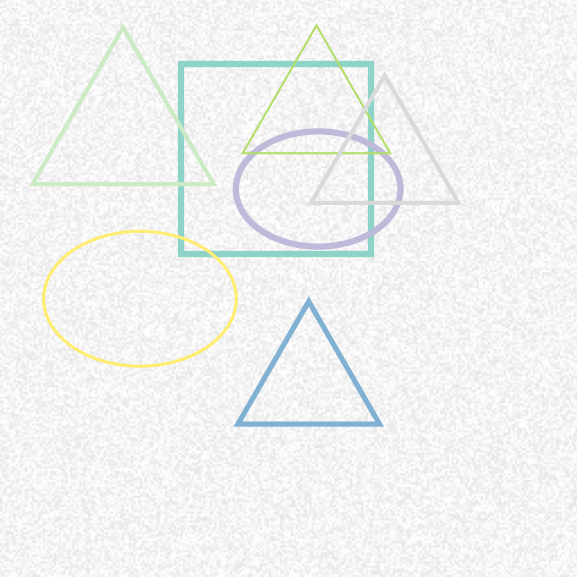[{"shape": "square", "thickness": 3, "radius": 0.82, "center": [0.478, 0.724]}, {"shape": "oval", "thickness": 3, "radius": 0.71, "center": [0.551, 0.672]}, {"shape": "triangle", "thickness": 2.5, "radius": 0.71, "center": [0.535, 0.336]}, {"shape": "triangle", "thickness": 1, "radius": 0.74, "center": [0.548, 0.808]}, {"shape": "triangle", "thickness": 2, "radius": 0.74, "center": [0.666, 0.721]}, {"shape": "triangle", "thickness": 2, "radius": 0.9, "center": [0.213, 0.771]}, {"shape": "oval", "thickness": 1.5, "radius": 0.83, "center": [0.242, 0.482]}]